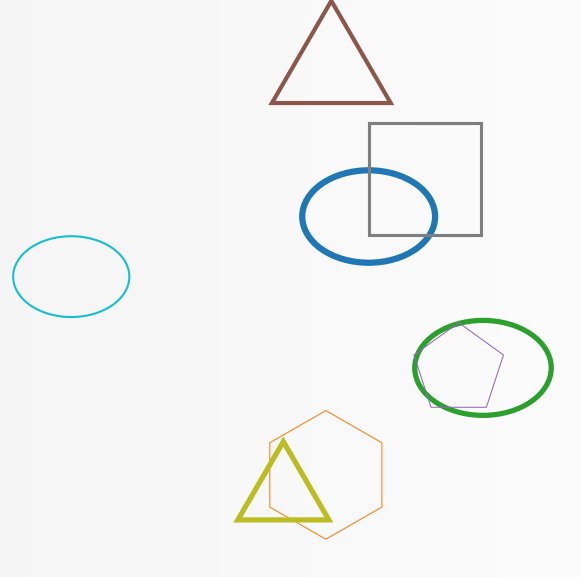[{"shape": "oval", "thickness": 3, "radius": 0.57, "center": [0.634, 0.624]}, {"shape": "hexagon", "thickness": 0.5, "radius": 0.56, "center": [0.561, 0.177]}, {"shape": "oval", "thickness": 2.5, "radius": 0.59, "center": [0.831, 0.362]}, {"shape": "pentagon", "thickness": 0.5, "radius": 0.4, "center": [0.789, 0.359]}, {"shape": "triangle", "thickness": 2, "radius": 0.59, "center": [0.57, 0.88]}, {"shape": "square", "thickness": 1.5, "radius": 0.48, "center": [0.731, 0.689]}, {"shape": "triangle", "thickness": 2.5, "radius": 0.45, "center": [0.487, 0.144]}, {"shape": "oval", "thickness": 1, "radius": 0.5, "center": [0.123, 0.52]}]